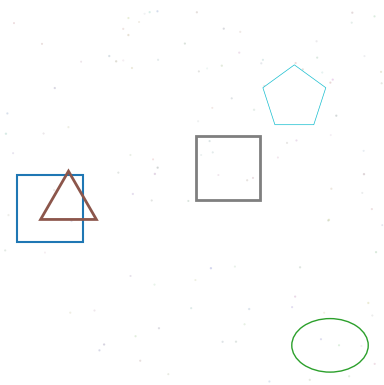[{"shape": "square", "thickness": 1.5, "radius": 0.43, "center": [0.13, 0.458]}, {"shape": "oval", "thickness": 1, "radius": 0.5, "center": [0.857, 0.103]}, {"shape": "triangle", "thickness": 2, "radius": 0.42, "center": [0.178, 0.472]}, {"shape": "square", "thickness": 2, "radius": 0.41, "center": [0.593, 0.565]}, {"shape": "pentagon", "thickness": 0.5, "radius": 0.43, "center": [0.765, 0.746]}]